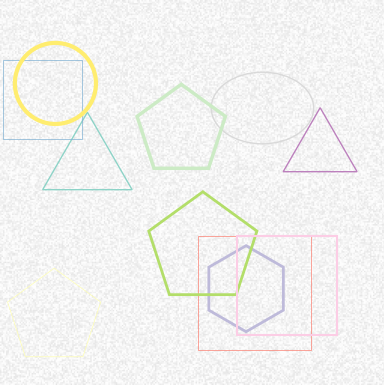[{"shape": "triangle", "thickness": 1, "radius": 0.67, "center": [0.227, 0.574]}, {"shape": "pentagon", "thickness": 0.5, "radius": 0.64, "center": [0.141, 0.176]}, {"shape": "hexagon", "thickness": 2, "radius": 0.56, "center": [0.639, 0.25]}, {"shape": "square", "thickness": 0.5, "radius": 0.74, "center": [0.661, 0.24]}, {"shape": "square", "thickness": 0.5, "radius": 0.51, "center": [0.111, 0.742]}, {"shape": "pentagon", "thickness": 2, "radius": 0.74, "center": [0.527, 0.354]}, {"shape": "square", "thickness": 1.5, "radius": 0.64, "center": [0.745, 0.258]}, {"shape": "oval", "thickness": 1, "radius": 0.66, "center": [0.682, 0.719]}, {"shape": "triangle", "thickness": 1, "radius": 0.55, "center": [0.832, 0.609]}, {"shape": "pentagon", "thickness": 2.5, "radius": 0.6, "center": [0.471, 0.66]}, {"shape": "circle", "thickness": 3, "radius": 0.53, "center": [0.144, 0.783]}]